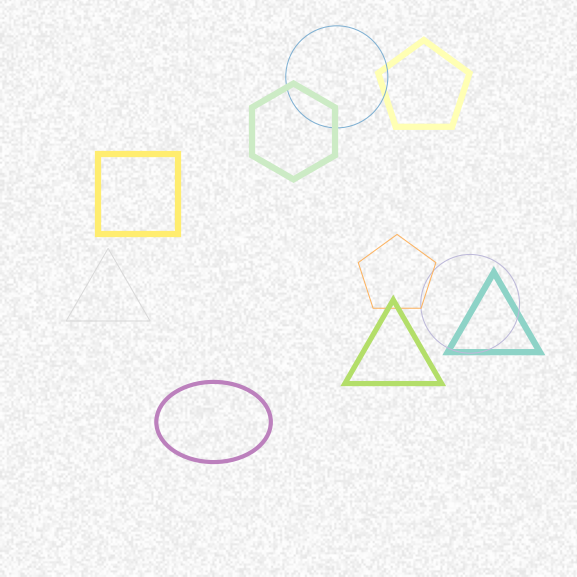[{"shape": "triangle", "thickness": 3, "radius": 0.46, "center": [0.855, 0.435]}, {"shape": "pentagon", "thickness": 3, "radius": 0.42, "center": [0.734, 0.847]}, {"shape": "circle", "thickness": 0.5, "radius": 0.43, "center": [0.814, 0.473]}, {"shape": "circle", "thickness": 0.5, "radius": 0.44, "center": [0.583, 0.866]}, {"shape": "pentagon", "thickness": 0.5, "radius": 0.35, "center": [0.688, 0.523]}, {"shape": "triangle", "thickness": 2.5, "radius": 0.48, "center": [0.681, 0.383]}, {"shape": "triangle", "thickness": 0.5, "radius": 0.42, "center": [0.187, 0.485]}, {"shape": "oval", "thickness": 2, "radius": 0.5, "center": [0.37, 0.268]}, {"shape": "hexagon", "thickness": 3, "radius": 0.42, "center": [0.508, 0.772]}, {"shape": "square", "thickness": 3, "radius": 0.35, "center": [0.239, 0.664]}]